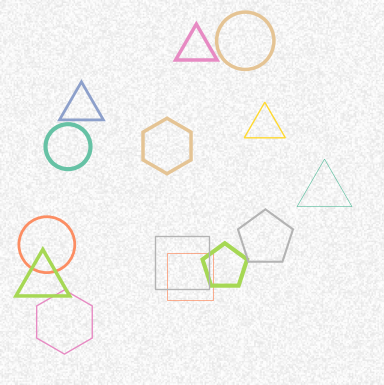[{"shape": "triangle", "thickness": 0.5, "radius": 0.41, "center": [0.843, 0.505]}, {"shape": "circle", "thickness": 3, "radius": 0.29, "center": [0.177, 0.619]}, {"shape": "circle", "thickness": 2, "radius": 0.36, "center": [0.122, 0.364]}, {"shape": "square", "thickness": 0.5, "radius": 0.3, "center": [0.494, 0.282]}, {"shape": "triangle", "thickness": 2, "radius": 0.33, "center": [0.212, 0.722]}, {"shape": "hexagon", "thickness": 1, "radius": 0.42, "center": [0.167, 0.164]}, {"shape": "triangle", "thickness": 2.5, "radius": 0.31, "center": [0.51, 0.875]}, {"shape": "pentagon", "thickness": 3, "radius": 0.3, "center": [0.584, 0.307]}, {"shape": "triangle", "thickness": 2.5, "radius": 0.4, "center": [0.111, 0.272]}, {"shape": "triangle", "thickness": 1, "radius": 0.31, "center": [0.688, 0.673]}, {"shape": "hexagon", "thickness": 2.5, "radius": 0.36, "center": [0.434, 0.621]}, {"shape": "circle", "thickness": 2.5, "radius": 0.37, "center": [0.637, 0.894]}, {"shape": "square", "thickness": 1, "radius": 0.35, "center": [0.472, 0.319]}, {"shape": "pentagon", "thickness": 1.5, "radius": 0.38, "center": [0.689, 0.381]}]